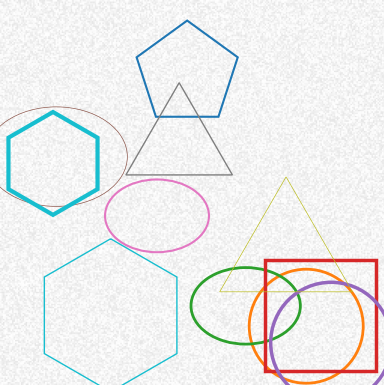[{"shape": "pentagon", "thickness": 1.5, "radius": 0.69, "center": [0.486, 0.808]}, {"shape": "circle", "thickness": 2, "radius": 0.74, "center": [0.795, 0.153]}, {"shape": "oval", "thickness": 2, "radius": 0.71, "center": [0.638, 0.206]}, {"shape": "square", "thickness": 2.5, "radius": 0.72, "center": [0.833, 0.18]}, {"shape": "circle", "thickness": 2.5, "radius": 0.78, "center": [0.86, 0.11]}, {"shape": "oval", "thickness": 0.5, "radius": 0.92, "center": [0.146, 0.593]}, {"shape": "oval", "thickness": 1.5, "radius": 0.67, "center": [0.408, 0.439]}, {"shape": "triangle", "thickness": 1, "radius": 0.8, "center": [0.465, 0.625]}, {"shape": "triangle", "thickness": 0.5, "radius": 1.0, "center": [0.743, 0.342]}, {"shape": "hexagon", "thickness": 1, "radius": 0.99, "center": [0.287, 0.181]}, {"shape": "hexagon", "thickness": 3, "radius": 0.67, "center": [0.138, 0.575]}]